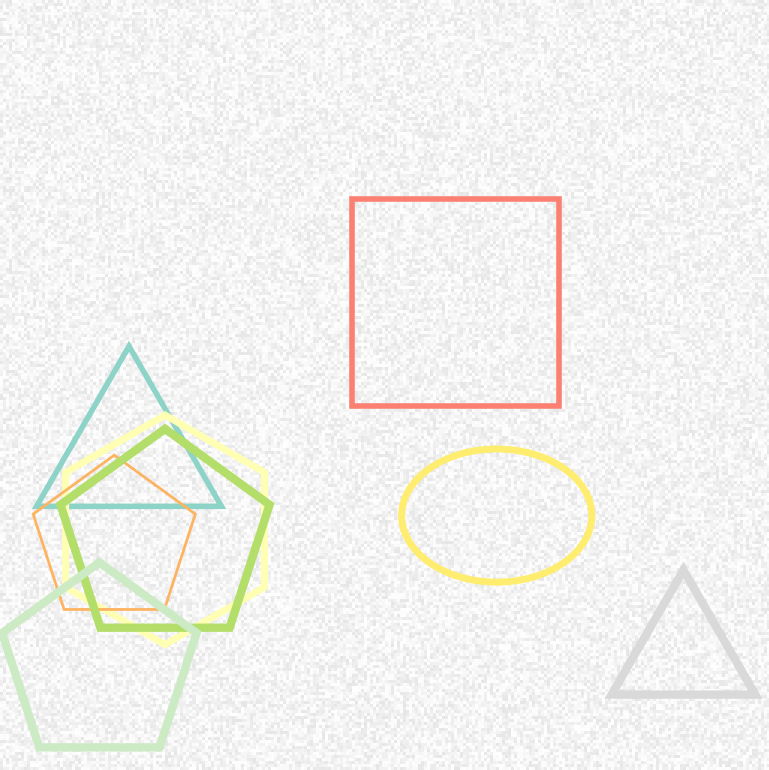[{"shape": "triangle", "thickness": 2, "radius": 0.69, "center": [0.168, 0.412]}, {"shape": "hexagon", "thickness": 2.5, "radius": 0.75, "center": [0.214, 0.312]}, {"shape": "square", "thickness": 2, "radius": 0.67, "center": [0.592, 0.607]}, {"shape": "pentagon", "thickness": 1, "radius": 0.55, "center": [0.148, 0.298]}, {"shape": "pentagon", "thickness": 3, "radius": 0.71, "center": [0.214, 0.3]}, {"shape": "triangle", "thickness": 3, "radius": 0.54, "center": [0.888, 0.152]}, {"shape": "pentagon", "thickness": 3, "radius": 0.66, "center": [0.129, 0.137]}, {"shape": "oval", "thickness": 2.5, "radius": 0.62, "center": [0.645, 0.33]}]